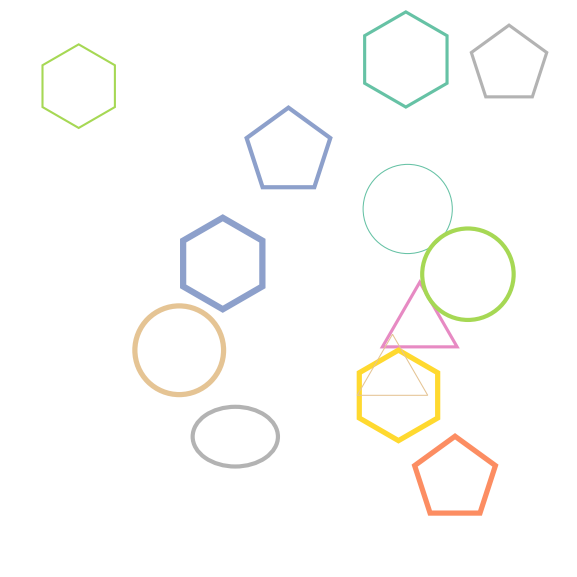[{"shape": "hexagon", "thickness": 1.5, "radius": 0.41, "center": [0.703, 0.896]}, {"shape": "circle", "thickness": 0.5, "radius": 0.39, "center": [0.706, 0.637]}, {"shape": "pentagon", "thickness": 2.5, "radius": 0.37, "center": [0.788, 0.17]}, {"shape": "hexagon", "thickness": 3, "radius": 0.4, "center": [0.386, 0.543]}, {"shape": "pentagon", "thickness": 2, "radius": 0.38, "center": [0.499, 0.737]}, {"shape": "triangle", "thickness": 1.5, "radius": 0.37, "center": [0.727, 0.436]}, {"shape": "circle", "thickness": 2, "radius": 0.4, "center": [0.81, 0.524]}, {"shape": "hexagon", "thickness": 1, "radius": 0.36, "center": [0.136, 0.85]}, {"shape": "hexagon", "thickness": 2.5, "radius": 0.39, "center": [0.69, 0.315]}, {"shape": "circle", "thickness": 2.5, "radius": 0.38, "center": [0.31, 0.393]}, {"shape": "triangle", "thickness": 0.5, "radius": 0.35, "center": [0.68, 0.35]}, {"shape": "pentagon", "thickness": 1.5, "radius": 0.34, "center": [0.881, 0.887]}, {"shape": "oval", "thickness": 2, "radius": 0.37, "center": [0.407, 0.243]}]